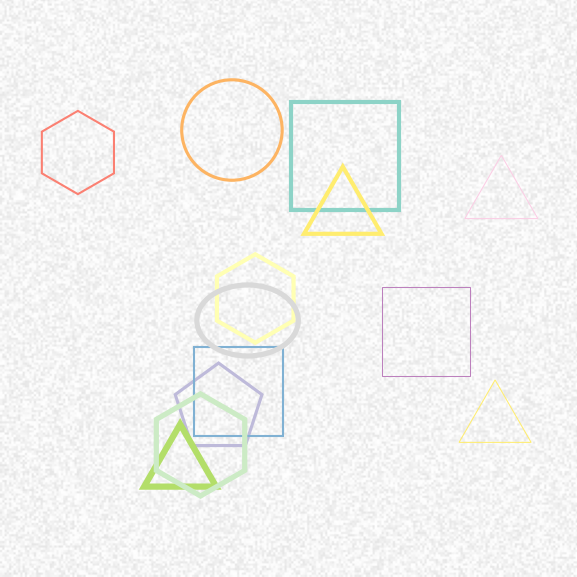[{"shape": "square", "thickness": 2, "radius": 0.47, "center": [0.598, 0.728]}, {"shape": "hexagon", "thickness": 2, "radius": 0.38, "center": [0.442, 0.482]}, {"shape": "pentagon", "thickness": 1.5, "radius": 0.39, "center": [0.379, 0.292]}, {"shape": "hexagon", "thickness": 1, "radius": 0.36, "center": [0.135, 0.735]}, {"shape": "square", "thickness": 1, "radius": 0.39, "center": [0.413, 0.321]}, {"shape": "circle", "thickness": 1.5, "radius": 0.43, "center": [0.402, 0.774]}, {"shape": "triangle", "thickness": 3, "radius": 0.36, "center": [0.312, 0.193]}, {"shape": "triangle", "thickness": 0.5, "radius": 0.37, "center": [0.868, 0.657]}, {"shape": "oval", "thickness": 2.5, "radius": 0.44, "center": [0.429, 0.444]}, {"shape": "square", "thickness": 0.5, "radius": 0.38, "center": [0.737, 0.425]}, {"shape": "hexagon", "thickness": 2.5, "radius": 0.44, "center": [0.347, 0.229]}, {"shape": "triangle", "thickness": 0.5, "radius": 0.36, "center": [0.857, 0.269]}, {"shape": "triangle", "thickness": 2, "radius": 0.39, "center": [0.594, 0.633]}]